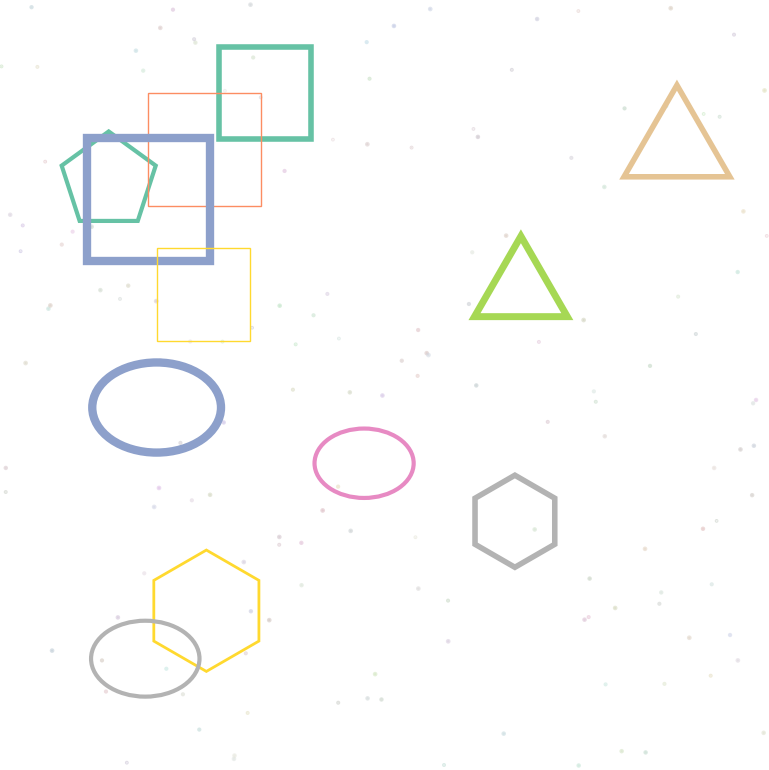[{"shape": "square", "thickness": 2, "radius": 0.3, "center": [0.344, 0.879]}, {"shape": "pentagon", "thickness": 1.5, "radius": 0.32, "center": [0.141, 0.765]}, {"shape": "square", "thickness": 0.5, "radius": 0.37, "center": [0.266, 0.806]}, {"shape": "oval", "thickness": 3, "radius": 0.42, "center": [0.203, 0.471]}, {"shape": "square", "thickness": 3, "radius": 0.4, "center": [0.192, 0.741]}, {"shape": "oval", "thickness": 1.5, "radius": 0.32, "center": [0.473, 0.398]}, {"shape": "triangle", "thickness": 2.5, "radius": 0.35, "center": [0.676, 0.624]}, {"shape": "hexagon", "thickness": 1, "radius": 0.39, "center": [0.268, 0.207]}, {"shape": "square", "thickness": 0.5, "radius": 0.3, "center": [0.264, 0.618]}, {"shape": "triangle", "thickness": 2, "radius": 0.4, "center": [0.879, 0.81]}, {"shape": "hexagon", "thickness": 2, "radius": 0.3, "center": [0.669, 0.323]}, {"shape": "oval", "thickness": 1.5, "radius": 0.35, "center": [0.189, 0.145]}]